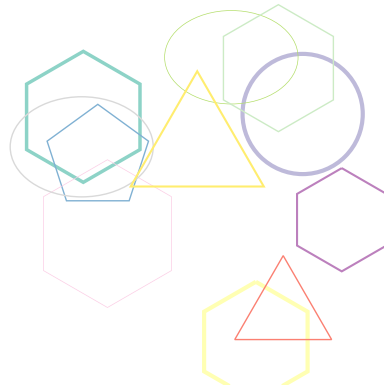[{"shape": "hexagon", "thickness": 2.5, "radius": 0.85, "center": [0.216, 0.697]}, {"shape": "hexagon", "thickness": 3, "radius": 0.78, "center": [0.665, 0.113]}, {"shape": "circle", "thickness": 3, "radius": 0.78, "center": [0.786, 0.704]}, {"shape": "triangle", "thickness": 1, "radius": 0.73, "center": [0.736, 0.191]}, {"shape": "pentagon", "thickness": 1, "radius": 0.69, "center": [0.254, 0.591]}, {"shape": "oval", "thickness": 0.5, "radius": 0.87, "center": [0.601, 0.851]}, {"shape": "hexagon", "thickness": 0.5, "radius": 0.96, "center": [0.279, 0.393]}, {"shape": "oval", "thickness": 1, "radius": 0.93, "center": [0.212, 0.619]}, {"shape": "hexagon", "thickness": 1.5, "radius": 0.67, "center": [0.888, 0.429]}, {"shape": "hexagon", "thickness": 1, "radius": 0.82, "center": [0.723, 0.823]}, {"shape": "triangle", "thickness": 1.5, "radius": 1.0, "center": [0.512, 0.615]}]